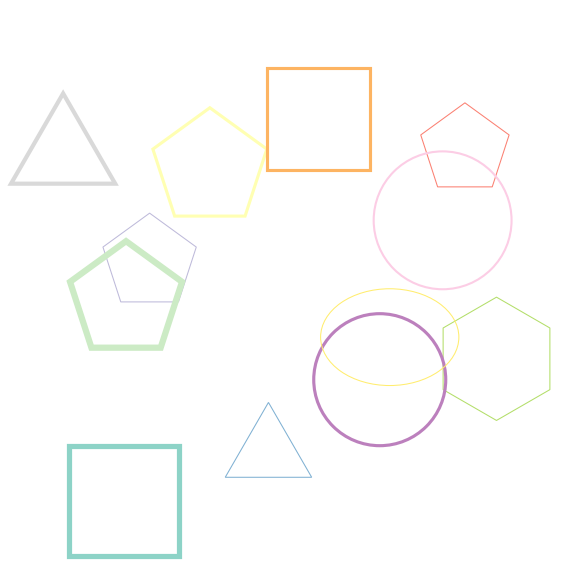[{"shape": "square", "thickness": 2.5, "radius": 0.48, "center": [0.215, 0.131]}, {"shape": "pentagon", "thickness": 1.5, "radius": 0.52, "center": [0.363, 0.709]}, {"shape": "pentagon", "thickness": 0.5, "radius": 0.42, "center": [0.259, 0.545]}, {"shape": "pentagon", "thickness": 0.5, "radius": 0.4, "center": [0.805, 0.741]}, {"shape": "triangle", "thickness": 0.5, "radius": 0.43, "center": [0.465, 0.216]}, {"shape": "square", "thickness": 1.5, "radius": 0.44, "center": [0.552, 0.793]}, {"shape": "hexagon", "thickness": 0.5, "radius": 0.53, "center": [0.86, 0.378]}, {"shape": "circle", "thickness": 1, "radius": 0.6, "center": [0.766, 0.618]}, {"shape": "triangle", "thickness": 2, "radius": 0.52, "center": [0.109, 0.733]}, {"shape": "circle", "thickness": 1.5, "radius": 0.57, "center": [0.658, 0.342]}, {"shape": "pentagon", "thickness": 3, "radius": 0.51, "center": [0.218, 0.48]}, {"shape": "oval", "thickness": 0.5, "radius": 0.6, "center": [0.675, 0.415]}]